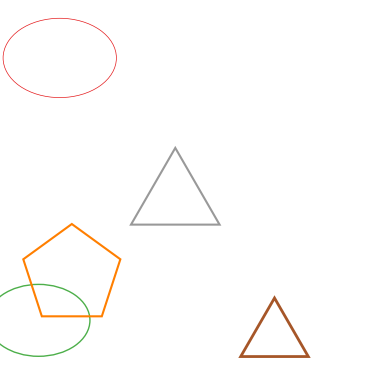[{"shape": "oval", "thickness": 0.5, "radius": 0.74, "center": [0.155, 0.85]}, {"shape": "oval", "thickness": 1, "radius": 0.67, "center": [0.1, 0.168]}, {"shape": "pentagon", "thickness": 1.5, "radius": 0.66, "center": [0.187, 0.286]}, {"shape": "triangle", "thickness": 2, "radius": 0.51, "center": [0.713, 0.125]}, {"shape": "triangle", "thickness": 1.5, "radius": 0.66, "center": [0.455, 0.483]}]